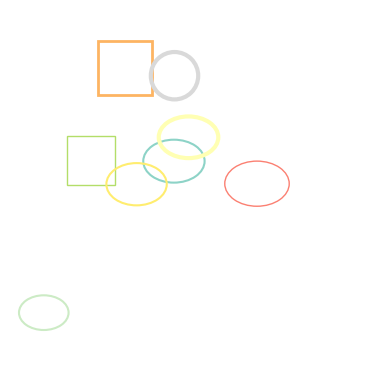[{"shape": "oval", "thickness": 1.5, "radius": 0.4, "center": [0.452, 0.581]}, {"shape": "oval", "thickness": 3, "radius": 0.39, "center": [0.49, 0.643]}, {"shape": "oval", "thickness": 1, "radius": 0.42, "center": [0.668, 0.523]}, {"shape": "square", "thickness": 2, "radius": 0.35, "center": [0.325, 0.824]}, {"shape": "square", "thickness": 1, "radius": 0.32, "center": [0.236, 0.582]}, {"shape": "circle", "thickness": 3, "radius": 0.31, "center": [0.453, 0.803]}, {"shape": "oval", "thickness": 1.5, "radius": 0.32, "center": [0.114, 0.188]}, {"shape": "oval", "thickness": 1.5, "radius": 0.39, "center": [0.355, 0.522]}]